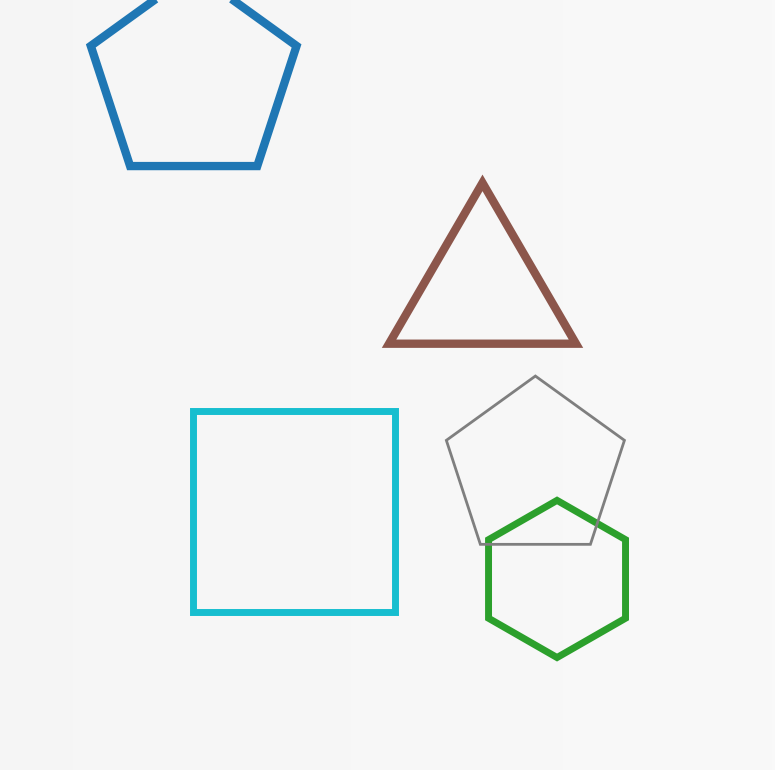[{"shape": "pentagon", "thickness": 3, "radius": 0.7, "center": [0.25, 0.897]}, {"shape": "hexagon", "thickness": 2.5, "radius": 0.51, "center": [0.719, 0.248]}, {"shape": "triangle", "thickness": 3, "radius": 0.7, "center": [0.623, 0.623]}, {"shape": "pentagon", "thickness": 1, "radius": 0.6, "center": [0.691, 0.391]}, {"shape": "square", "thickness": 2.5, "radius": 0.65, "center": [0.379, 0.336]}]